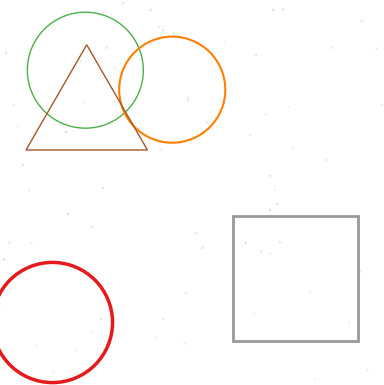[{"shape": "circle", "thickness": 2.5, "radius": 0.78, "center": [0.136, 0.162]}, {"shape": "circle", "thickness": 1, "radius": 0.75, "center": [0.222, 0.818]}, {"shape": "circle", "thickness": 1.5, "radius": 0.69, "center": [0.447, 0.767]}, {"shape": "triangle", "thickness": 1, "radius": 0.91, "center": [0.225, 0.702]}, {"shape": "square", "thickness": 2, "radius": 0.81, "center": [0.767, 0.276]}]